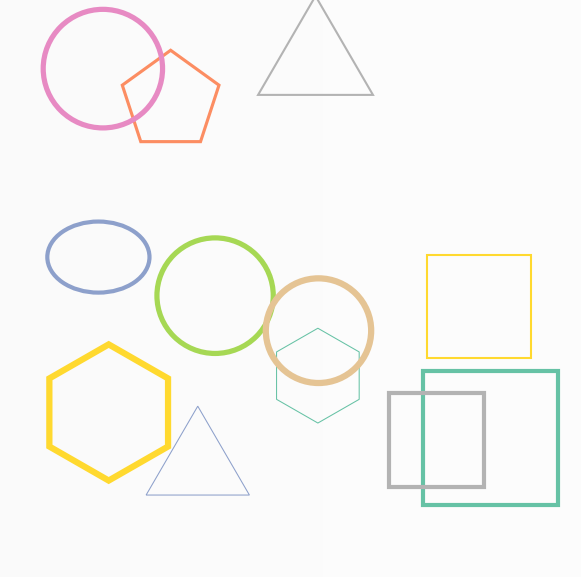[{"shape": "square", "thickness": 2, "radius": 0.58, "center": [0.844, 0.241]}, {"shape": "hexagon", "thickness": 0.5, "radius": 0.41, "center": [0.547, 0.349]}, {"shape": "pentagon", "thickness": 1.5, "radius": 0.44, "center": [0.294, 0.825]}, {"shape": "oval", "thickness": 2, "radius": 0.44, "center": [0.169, 0.554]}, {"shape": "triangle", "thickness": 0.5, "radius": 0.51, "center": [0.34, 0.193]}, {"shape": "circle", "thickness": 2.5, "radius": 0.51, "center": [0.177, 0.88]}, {"shape": "circle", "thickness": 2.5, "radius": 0.5, "center": [0.37, 0.487]}, {"shape": "hexagon", "thickness": 3, "radius": 0.59, "center": [0.187, 0.285]}, {"shape": "square", "thickness": 1, "radius": 0.45, "center": [0.824, 0.468]}, {"shape": "circle", "thickness": 3, "radius": 0.45, "center": [0.548, 0.427]}, {"shape": "triangle", "thickness": 1, "radius": 0.57, "center": [0.543, 0.892]}, {"shape": "square", "thickness": 2, "radius": 0.41, "center": [0.751, 0.237]}]